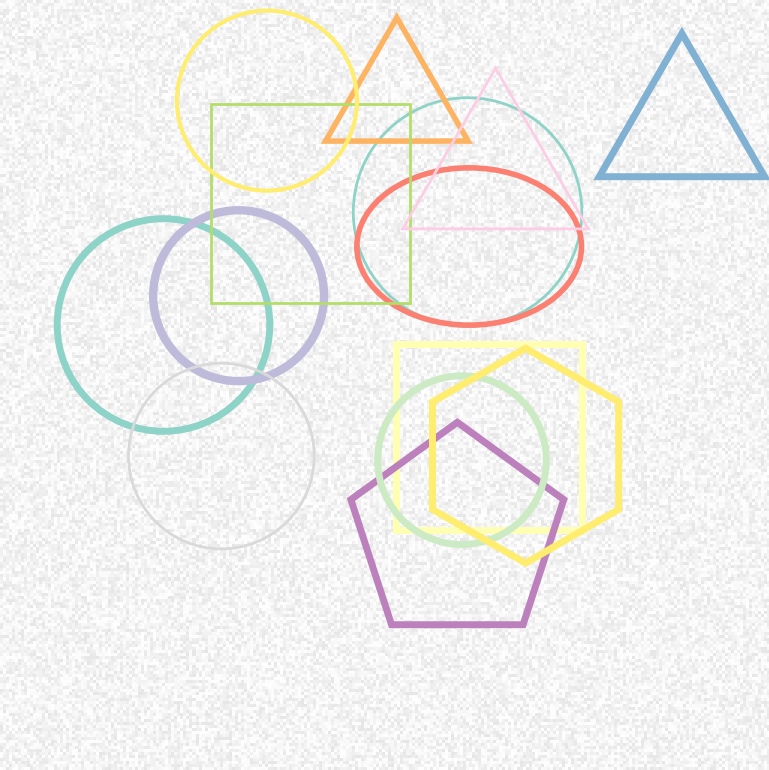[{"shape": "circle", "thickness": 1, "radius": 0.74, "center": [0.607, 0.725]}, {"shape": "circle", "thickness": 2.5, "radius": 0.69, "center": [0.212, 0.578]}, {"shape": "square", "thickness": 2.5, "radius": 0.6, "center": [0.635, 0.433]}, {"shape": "circle", "thickness": 3, "radius": 0.55, "center": [0.31, 0.616]}, {"shape": "oval", "thickness": 2, "radius": 0.73, "center": [0.609, 0.68]}, {"shape": "triangle", "thickness": 2.5, "radius": 0.62, "center": [0.886, 0.833]}, {"shape": "triangle", "thickness": 2, "radius": 0.53, "center": [0.515, 0.87]}, {"shape": "square", "thickness": 1, "radius": 0.65, "center": [0.403, 0.735]}, {"shape": "triangle", "thickness": 1, "radius": 0.7, "center": [0.644, 0.772]}, {"shape": "circle", "thickness": 1, "radius": 0.6, "center": [0.287, 0.408]}, {"shape": "pentagon", "thickness": 2.5, "radius": 0.73, "center": [0.594, 0.306]}, {"shape": "circle", "thickness": 2.5, "radius": 0.55, "center": [0.6, 0.402]}, {"shape": "hexagon", "thickness": 2.5, "radius": 0.7, "center": [0.683, 0.408]}, {"shape": "circle", "thickness": 1.5, "radius": 0.58, "center": [0.347, 0.869]}]